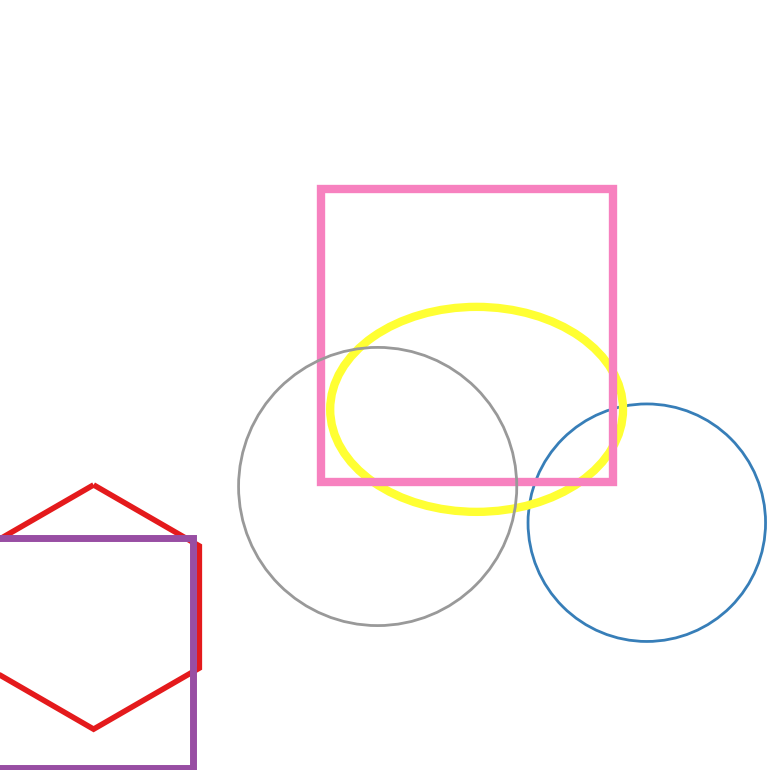[{"shape": "hexagon", "thickness": 2, "radius": 0.79, "center": [0.122, 0.212]}, {"shape": "circle", "thickness": 1, "radius": 0.77, "center": [0.84, 0.321]}, {"shape": "square", "thickness": 2.5, "radius": 0.75, "center": [0.102, 0.152]}, {"shape": "oval", "thickness": 3, "radius": 0.95, "center": [0.619, 0.468]}, {"shape": "square", "thickness": 3, "radius": 0.95, "center": [0.607, 0.564]}, {"shape": "circle", "thickness": 1, "radius": 0.9, "center": [0.49, 0.368]}]